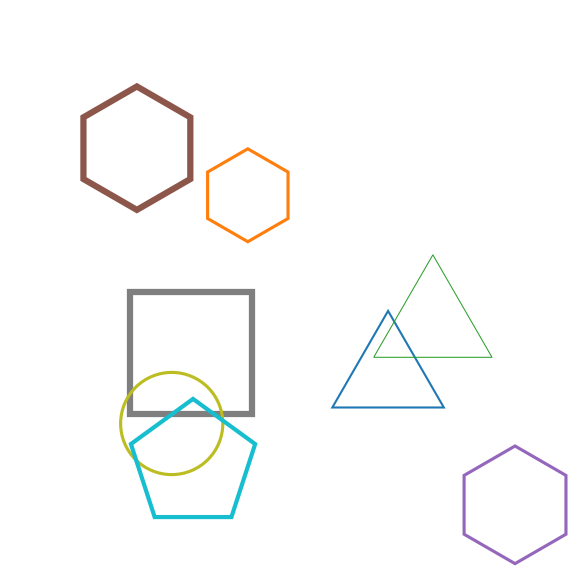[{"shape": "triangle", "thickness": 1, "radius": 0.56, "center": [0.672, 0.349]}, {"shape": "hexagon", "thickness": 1.5, "radius": 0.4, "center": [0.429, 0.661]}, {"shape": "triangle", "thickness": 0.5, "radius": 0.59, "center": [0.75, 0.44]}, {"shape": "hexagon", "thickness": 1.5, "radius": 0.51, "center": [0.892, 0.125]}, {"shape": "hexagon", "thickness": 3, "radius": 0.53, "center": [0.237, 0.743]}, {"shape": "square", "thickness": 3, "radius": 0.53, "center": [0.331, 0.388]}, {"shape": "circle", "thickness": 1.5, "radius": 0.44, "center": [0.297, 0.266]}, {"shape": "pentagon", "thickness": 2, "radius": 0.57, "center": [0.334, 0.195]}]